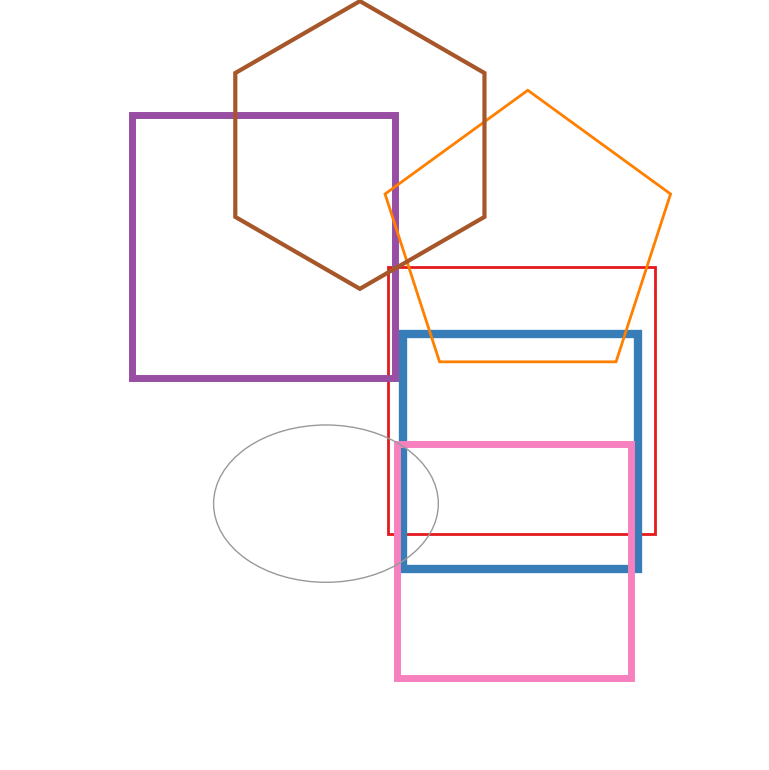[{"shape": "square", "thickness": 1, "radius": 0.87, "center": [0.677, 0.48]}, {"shape": "square", "thickness": 3, "radius": 0.76, "center": [0.676, 0.413]}, {"shape": "square", "thickness": 2.5, "radius": 0.85, "center": [0.342, 0.679]}, {"shape": "pentagon", "thickness": 1, "radius": 0.97, "center": [0.685, 0.688]}, {"shape": "hexagon", "thickness": 1.5, "radius": 0.93, "center": [0.467, 0.812]}, {"shape": "square", "thickness": 2.5, "radius": 0.76, "center": [0.668, 0.271]}, {"shape": "oval", "thickness": 0.5, "radius": 0.73, "center": [0.423, 0.346]}]